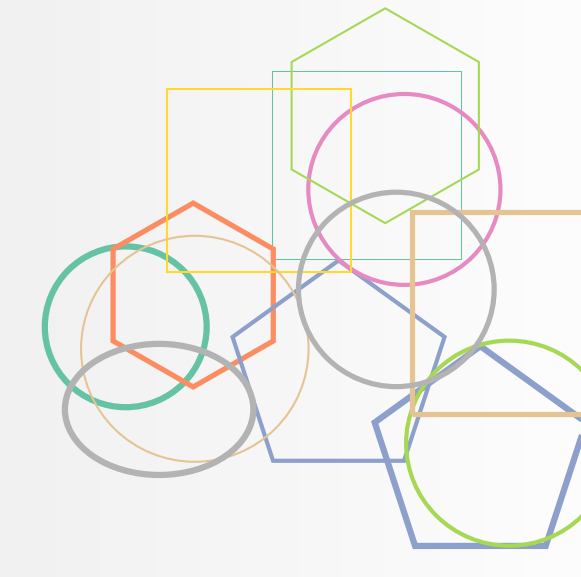[{"shape": "square", "thickness": 0.5, "radius": 0.81, "center": [0.63, 0.713]}, {"shape": "circle", "thickness": 3, "radius": 0.7, "center": [0.216, 0.433]}, {"shape": "hexagon", "thickness": 2.5, "radius": 0.8, "center": [0.332, 0.488]}, {"shape": "pentagon", "thickness": 3, "radius": 0.96, "center": [0.826, 0.208]}, {"shape": "pentagon", "thickness": 2, "radius": 0.96, "center": [0.582, 0.356]}, {"shape": "circle", "thickness": 2, "radius": 0.83, "center": [0.696, 0.671]}, {"shape": "hexagon", "thickness": 1, "radius": 0.93, "center": [0.663, 0.799]}, {"shape": "circle", "thickness": 2, "radius": 0.89, "center": [0.876, 0.232]}, {"shape": "square", "thickness": 1, "radius": 0.79, "center": [0.446, 0.687]}, {"shape": "circle", "thickness": 1, "radius": 0.98, "center": [0.335, 0.395]}, {"shape": "square", "thickness": 2.5, "radius": 0.88, "center": [0.883, 0.457]}, {"shape": "circle", "thickness": 2.5, "radius": 0.84, "center": [0.682, 0.498]}, {"shape": "oval", "thickness": 3, "radius": 0.81, "center": [0.274, 0.29]}]